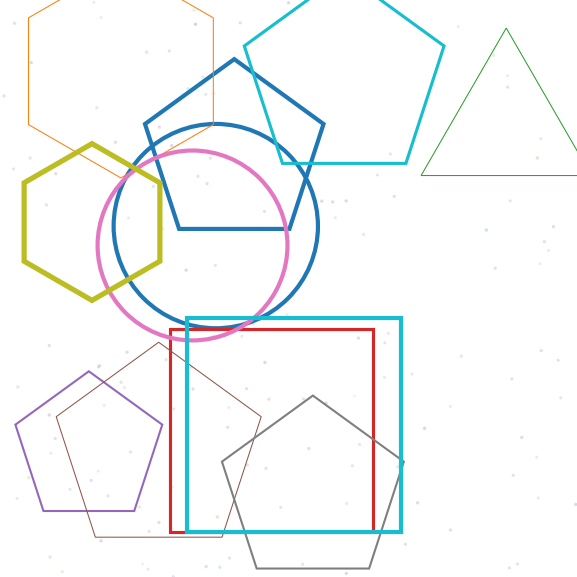[{"shape": "pentagon", "thickness": 2, "radius": 0.81, "center": [0.406, 0.734]}, {"shape": "circle", "thickness": 2, "radius": 0.88, "center": [0.374, 0.608]}, {"shape": "hexagon", "thickness": 0.5, "radius": 0.92, "center": [0.209, 0.876]}, {"shape": "triangle", "thickness": 0.5, "radius": 0.85, "center": [0.877, 0.78]}, {"shape": "square", "thickness": 1.5, "radius": 0.88, "center": [0.47, 0.254]}, {"shape": "pentagon", "thickness": 1, "radius": 0.67, "center": [0.154, 0.222]}, {"shape": "pentagon", "thickness": 0.5, "radius": 0.93, "center": [0.275, 0.22]}, {"shape": "circle", "thickness": 2, "radius": 0.82, "center": [0.333, 0.574]}, {"shape": "pentagon", "thickness": 1, "radius": 0.83, "center": [0.542, 0.149]}, {"shape": "hexagon", "thickness": 2.5, "radius": 0.68, "center": [0.159, 0.615]}, {"shape": "pentagon", "thickness": 1.5, "radius": 0.91, "center": [0.596, 0.863]}, {"shape": "square", "thickness": 2, "radius": 0.93, "center": [0.508, 0.263]}]